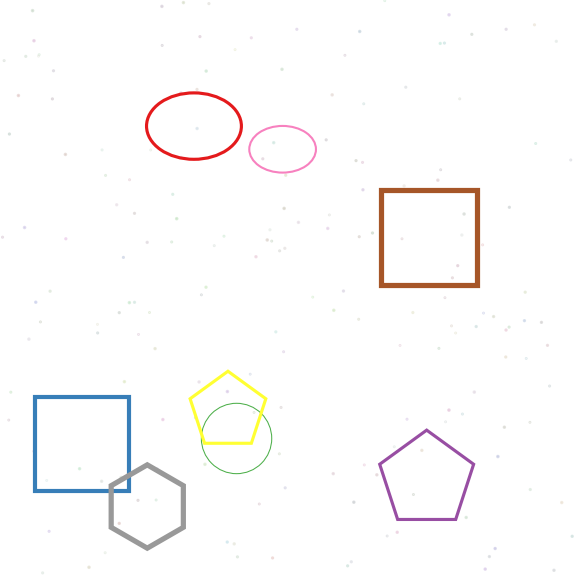[{"shape": "oval", "thickness": 1.5, "radius": 0.41, "center": [0.336, 0.781]}, {"shape": "square", "thickness": 2, "radius": 0.41, "center": [0.142, 0.23]}, {"shape": "circle", "thickness": 0.5, "radius": 0.3, "center": [0.41, 0.24]}, {"shape": "pentagon", "thickness": 1.5, "radius": 0.43, "center": [0.739, 0.169]}, {"shape": "pentagon", "thickness": 1.5, "radius": 0.34, "center": [0.395, 0.287]}, {"shape": "square", "thickness": 2.5, "radius": 0.41, "center": [0.743, 0.588]}, {"shape": "oval", "thickness": 1, "radius": 0.29, "center": [0.489, 0.741]}, {"shape": "hexagon", "thickness": 2.5, "radius": 0.36, "center": [0.255, 0.122]}]